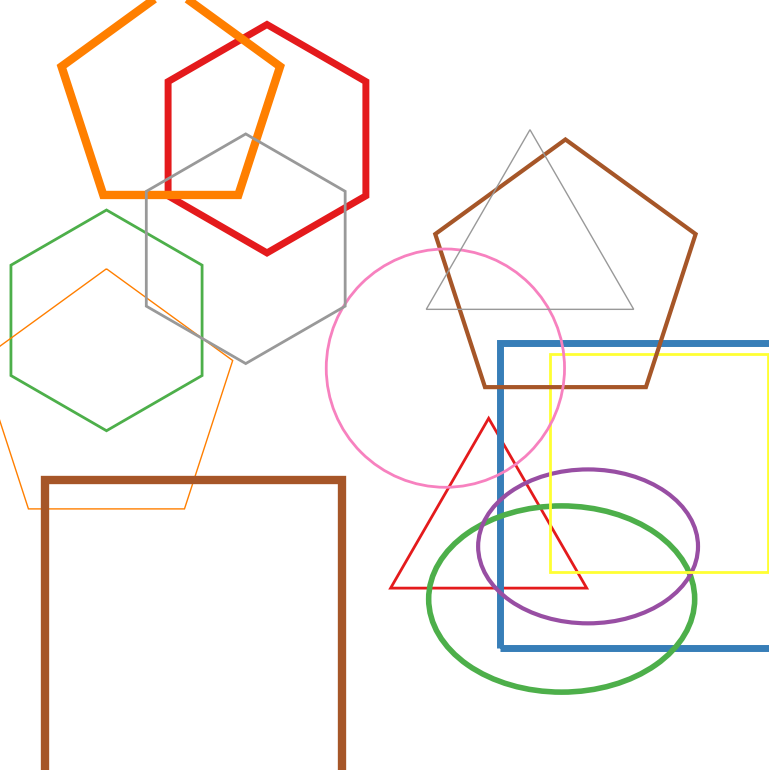[{"shape": "triangle", "thickness": 1, "radius": 0.74, "center": [0.635, 0.31]}, {"shape": "hexagon", "thickness": 2.5, "radius": 0.74, "center": [0.347, 0.82]}, {"shape": "square", "thickness": 2.5, "radius": 0.99, "center": [0.848, 0.357]}, {"shape": "hexagon", "thickness": 1, "radius": 0.72, "center": [0.138, 0.584]}, {"shape": "oval", "thickness": 2, "radius": 0.86, "center": [0.729, 0.222]}, {"shape": "oval", "thickness": 1.5, "radius": 0.71, "center": [0.764, 0.29]}, {"shape": "pentagon", "thickness": 3, "radius": 0.75, "center": [0.222, 0.868]}, {"shape": "pentagon", "thickness": 0.5, "radius": 0.86, "center": [0.138, 0.479]}, {"shape": "square", "thickness": 1, "radius": 0.71, "center": [0.856, 0.399]}, {"shape": "pentagon", "thickness": 1.5, "radius": 0.89, "center": [0.734, 0.641]}, {"shape": "square", "thickness": 3, "radius": 0.96, "center": [0.251, 0.184]}, {"shape": "circle", "thickness": 1, "radius": 0.77, "center": [0.578, 0.522]}, {"shape": "hexagon", "thickness": 1, "radius": 0.75, "center": [0.319, 0.677]}, {"shape": "triangle", "thickness": 0.5, "radius": 0.78, "center": [0.688, 0.676]}]